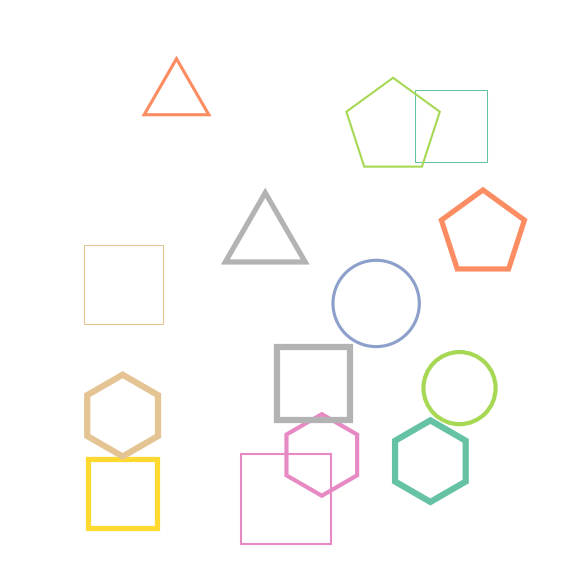[{"shape": "hexagon", "thickness": 3, "radius": 0.35, "center": [0.745, 0.201]}, {"shape": "square", "thickness": 0.5, "radius": 0.31, "center": [0.78, 0.782]}, {"shape": "pentagon", "thickness": 2.5, "radius": 0.38, "center": [0.836, 0.595]}, {"shape": "triangle", "thickness": 1.5, "radius": 0.32, "center": [0.306, 0.833]}, {"shape": "circle", "thickness": 1.5, "radius": 0.37, "center": [0.651, 0.474]}, {"shape": "square", "thickness": 1, "radius": 0.39, "center": [0.495, 0.135]}, {"shape": "hexagon", "thickness": 2, "radius": 0.35, "center": [0.557, 0.211]}, {"shape": "circle", "thickness": 2, "radius": 0.31, "center": [0.796, 0.327]}, {"shape": "pentagon", "thickness": 1, "radius": 0.43, "center": [0.681, 0.779]}, {"shape": "square", "thickness": 2.5, "radius": 0.3, "center": [0.212, 0.144]}, {"shape": "square", "thickness": 0.5, "radius": 0.34, "center": [0.214, 0.507]}, {"shape": "hexagon", "thickness": 3, "radius": 0.35, "center": [0.212, 0.28]}, {"shape": "square", "thickness": 3, "radius": 0.31, "center": [0.543, 0.336]}, {"shape": "triangle", "thickness": 2.5, "radius": 0.4, "center": [0.459, 0.585]}]